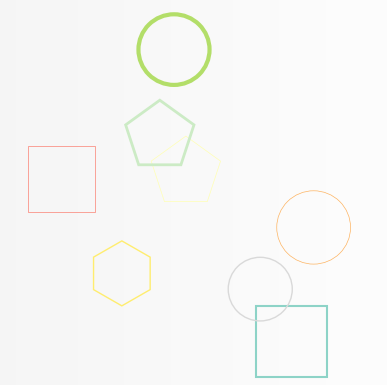[{"shape": "square", "thickness": 1.5, "radius": 0.46, "center": [0.752, 0.112]}, {"shape": "pentagon", "thickness": 0.5, "radius": 0.47, "center": [0.48, 0.552]}, {"shape": "square", "thickness": 0.5, "radius": 0.43, "center": [0.16, 0.535]}, {"shape": "circle", "thickness": 0.5, "radius": 0.48, "center": [0.809, 0.409]}, {"shape": "circle", "thickness": 3, "radius": 0.46, "center": [0.449, 0.871]}, {"shape": "circle", "thickness": 1, "radius": 0.41, "center": [0.672, 0.249]}, {"shape": "pentagon", "thickness": 2, "radius": 0.46, "center": [0.412, 0.647]}, {"shape": "hexagon", "thickness": 1, "radius": 0.42, "center": [0.314, 0.29]}]